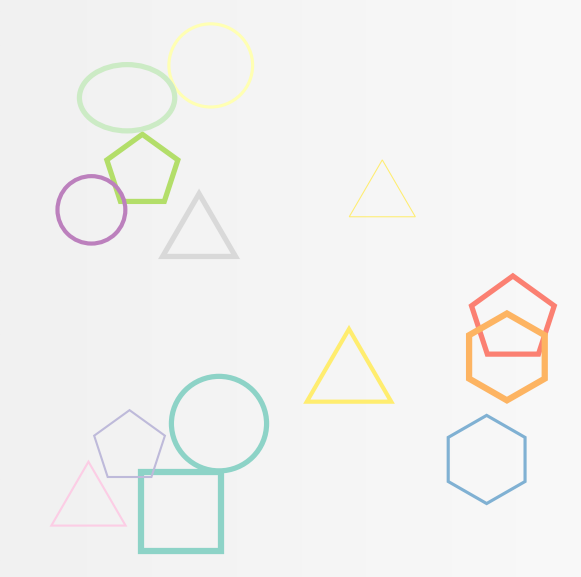[{"shape": "circle", "thickness": 2.5, "radius": 0.41, "center": [0.377, 0.266]}, {"shape": "square", "thickness": 3, "radius": 0.34, "center": [0.311, 0.114]}, {"shape": "circle", "thickness": 1.5, "radius": 0.36, "center": [0.363, 0.886]}, {"shape": "pentagon", "thickness": 1, "radius": 0.32, "center": [0.223, 0.225]}, {"shape": "pentagon", "thickness": 2.5, "radius": 0.37, "center": [0.882, 0.446]}, {"shape": "hexagon", "thickness": 1.5, "radius": 0.38, "center": [0.837, 0.204]}, {"shape": "hexagon", "thickness": 3, "radius": 0.38, "center": [0.872, 0.381]}, {"shape": "pentagon", "thickness": 2.5, "radius": 0.32, "center": [0.245, 0.702]}, {"shape": "triangle", "thickness": 1, "radius": 0.37, "center": [0.152, 0.126]}, {"shape": "triangle", "thickness": 2.5, "radius": 0.36, "center": [0.342, 0.591]}, {"shape": "circle", "thickness": 2, "radius": 0.29, "center": [0.157, 0.636]}, {"shape": "oval", "thickness": 2.5, "radius": 0.41, "center": [0.219, 0.83]}, {"shape": "triangle", "thickness": 0.5, "radius": 0.33, "center": [0.658, 0.657]}, {"shape": "triangle", "thickness": 2, "radius": 0.42, "center": [0.6, 0.346]}]